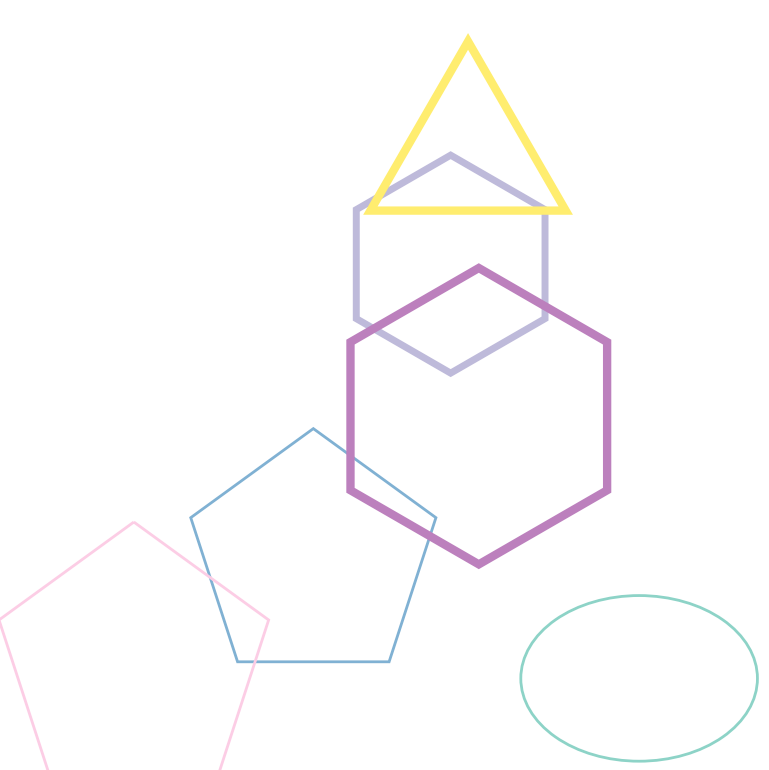[{"shape": "oval", "thickness": 1, "radius": 0.77, "center": [0.83, 0.119]}, {"shape": "hexagon", "thickness": 2.5, "radius": 0.71, "center": [0.585, 0.657]}, {"shape": "pentagon", "thickness": 1, "radius": 0.84, "center": [0.407, 0.276]}, {"shape": "pentagon", "thickness": 1, "radius": 0.92, "center": [0.174, 0.138]}, {"shape": "hexagon", "thickness": 3, "radius": 0.96, "center": [0.622, 0.459]}, {"shape": "triangle", "thickness": 3, "radius": 0.73, "center": [0.608, 0.8]}]